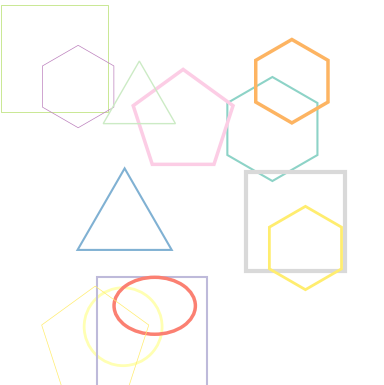[{"shape": "hexagon", "thickness": 1.5, "radius": 0.68, "center": [0.708, 0.665]}, {"shape": "circle", "thickness": 2, "radius": 0.51, "center": [0.32, 0.151]}, {"shape": "square", "thickness": 1.5, "radius": 0.72, "center": [0.395, 0.138]}, {"shape": "oval", "thickness": 2.5, "radius": 0.53, "center": [0.402, 0.206]}, {"shape": "triangle", "thickness": 1.5, "radius": 0.71, "center": [0.324, 0.421]}, {"shape": "hexagon", "thickness": 2.5, "radius": 0.54, "center": [0.758, 0.789]}, {"shape": "square", "thickness": 0.5, "radius": 0.69, "center": [0.142, 0.848]}, {"shape": "pentagon", "thickness": 2.5, "radius": 0.68, "center": [0.476, 0.683]}, {"shape": "square", "thickness": 3, "radius": 0.64, "center": [0.768, 0.424]}, {"shape": "hexagon", "thickness": 0.5, "radius": 0.54, "center": [0.203, 0.775]}, {"shape": "triangle", "thickness": 1, "radius": 0.54, "center": [0.362, 0.733]}, {"shape": "hexagon", "thickness": 2, "radius": 0.54, "center": [0.793, 0.356]}, {"shape": "pentagon", "thickness": 0.5, "radius": 0.73, "center": [0.247, 0.111]}]